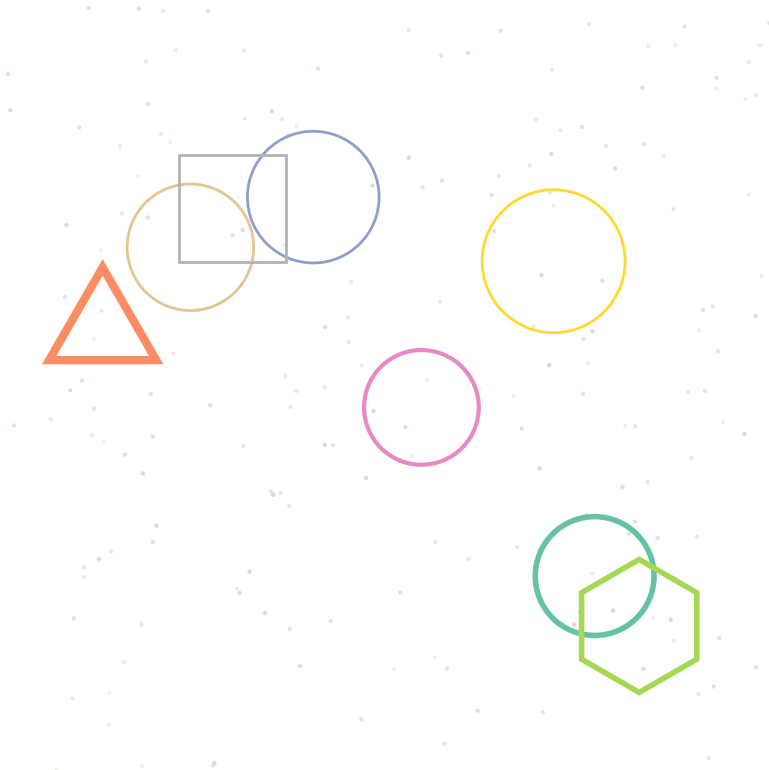[{"shape": "circle", "thickness": 2, "radius": 0.39, "center": [0.772, 0.252]}, {"shape": "triangle", "thickness": 3, "radius": 0.4, "center": [0.133, 0.572]}, {"shape": "circle", "thickness": 1, "radius": 0.43, "center": [0.407, 0.744]}, {"shape": "circle", "thickness": 1.5, "radius": 0.37, "center": [0.547, 0.471]}, {"shape": "hexagon", "thickness": 2, "radius": 0.43, "center": [0.83, 0.187]}, {"shape": "circle", "thickness": 1, "radius": 0.46, "center": [0.719, 0.661]}, {"shape": "circle", "thickness": 1, "radius": 0.41, "center": [0.247, 0.679]}, {"shape": "square", "thickness": 1, "radius": 0.34, "center": [0.302, 0.729]}]